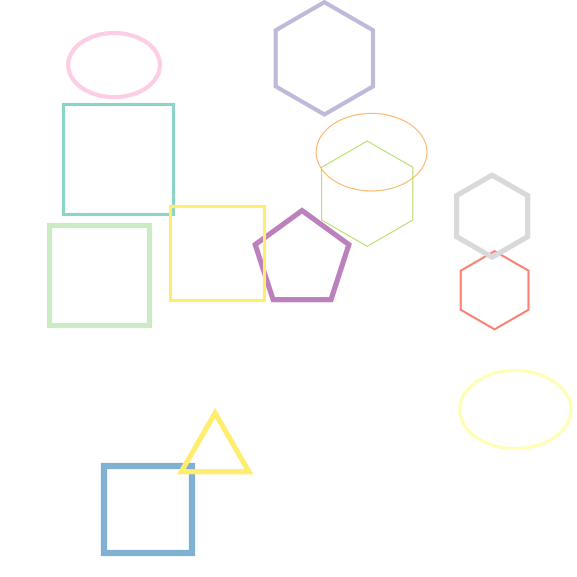[{"shape": "square", "thickness": 1.5, "radius": 0.47, "center": [0.204, 0.724]}, {"shape": "oval", "thickness": 1.5, "radius": 0.48, "center": [0.892, 0.29]}, {"shape": "hexagon", "thickness": 2, "radius": 0.49, "center": [0.562, 0.898]}, {"shape": "hexagon", "thickness": 1, "radius": 0.34, "center": [0.856, 0.497]}, {"shape": "square", "thickness": 3, "radius": 0.38, "center": [0.256, 0.117]}, {"shape": "oval", "thickness": 0.5, "radius": 0.48, "center": [0.643, 0.736]}, {"shape": "hexagon", "thickness": 0.5, "radius": 0.46, "center": [0.636, 0.664]}, {"shape": "oval", "thickness": 2, "radius": 0.4, "center": [0.198, 0.886]}, {"shape": "hexagon", "thickness": 2.5, "radius": 0.36, "center": [0.852, 0.625]}, {"shape": "pentagon", "thickness": 2.5, "radius": 0.43, "center": [0.523, 0.549]}, {"shape": "square", "thickness": 2.5, "radius": 0.43, "center": [0.172, 0.523]}, {"shape": "square", "thickness": 1.5, "radius": 0.41, "center": [0.376, 0.56]}, {"shape": "triangle", "thickness": 2.5, "radius": 0.34, "center": [0.372, 0.216]}]